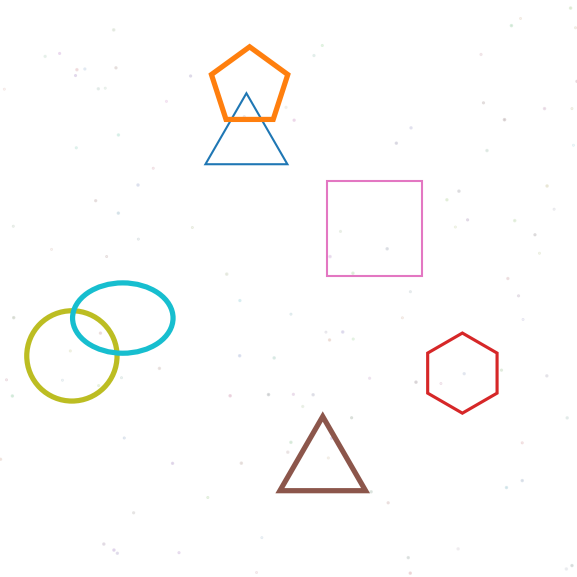[{"shape": "triangle", "thickness": 1, "radius": 0.41, "center": [0.427, 0.756]}, {"shape": "pentagon", "thickness": 2.5, "radius": 0.35, "center": [0.432, 0.849]}, {"shape": "hexagon", "thickness": 1.5, "radius": 0.35, "center": [0.801, 0.353]}, {"shape": "triangle", "thickness": 2.5, "radius": 0.43, "center": [0.559, 0.192]}, {"shape": "square", "thickness": 1, "radius": 0.41, "center": [0.648, 0.604]}, {"shape": "circle", "thickness": 2.5, "radius": 0.39, "center": [0.125, 0.383]}, {"shape": "oval", "thickness": 2.5, "radius": 0.43, "center": [0.213, 0.448]}]